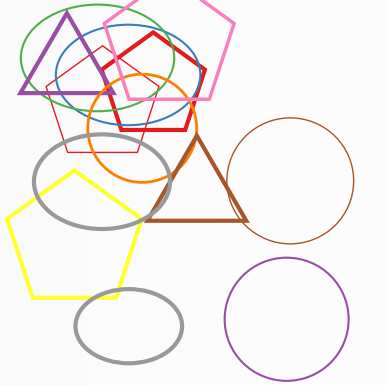[{"shape": "pentagon", "thickness": 3, "radius": 0.7, "center": [0.396, 0.776]}, {"shape": "pentagon", "thickness": 1, "radius": 0.77, "center": [0.265, 0.728]}, {"shape": "oval", "thickness": 1.5, "radius": 0.93, "center": [0.331, 0.805]}, {"shape": "oval", "thickness": 1.5, "radius": 0.99, "center": [0.252, 0.85]}, {"shape": "triangle", "thickness": 3, "radius": 0.69, "center": [0.173, 0.827]}, {"shape": "circle", "thickness": 1.5, "radius": 0.8, "center": [0.74, 0.171]}, {"shape": "circle", "thickness": 2, "radius": 0.7, "center": [0.367, 0.667]}, {"shape": "pentagon", "thickness": 3, "radius": 0.91, "center": [0.192, 0.375]}, {"shape": "triangle", "thickness": 3, "radius": 0.74, "center": [0.508, 0.5]}, {"shape": "circle", "thickness": 1, "radius": 0.82, "center": [0.749, 0.53]}, {"shape": "pentagon", "thickness": 2.5, "radius": 0.88, "center": [0.437, 0.885]}, {"shape": "oval", "thickness": 3, "radius": 0.69, "center": [0.332, 0.153]}, {"shape": "oval", "thickness": 3, "radius": 0.88, "center": [0.263, 0.528]}]